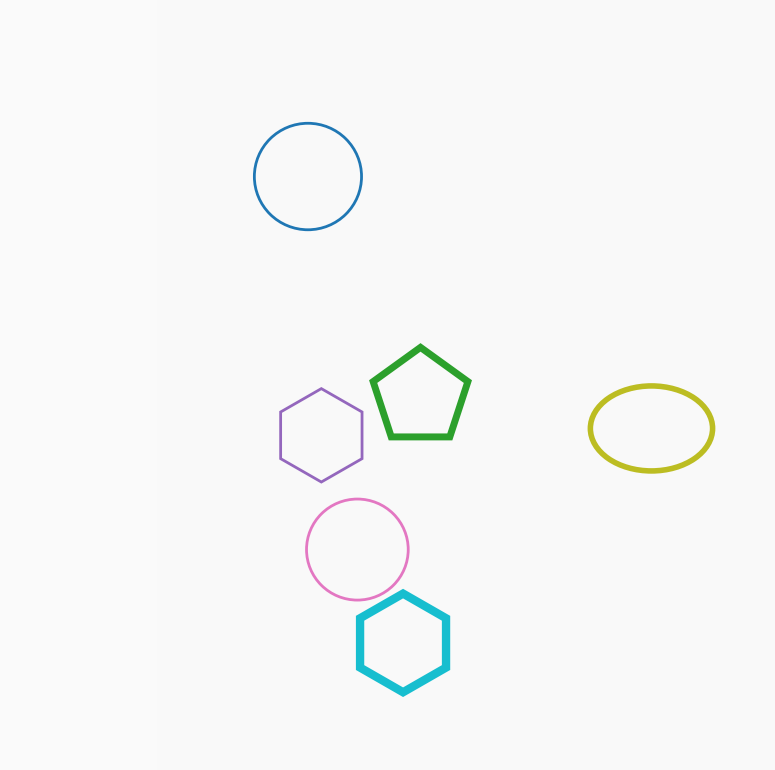[{"shape": "circle", "thickness": 1, "radius": 0.35, "center": [0.397, 0.771]}, {"shape": "pentagon", "thickness": 2.5, "radius": 0.32, "center": [0.543, 0.485]}, {"shape": "hexagon", "thickness": 1, "radius": 0.3, "center": [0.415, 0.435]}, {"shape": "circle", "thickness": 1, "radius": 0.33, "center": [0.461, 0.286]}, {"shape": "oval", "thickness": 2, "radius": 0.39, "center": [0.841, 0.444]}, {"shape": "hexagon", "thickness": 3, "radius": 0.32, "center": [0.52, 0.165]}]